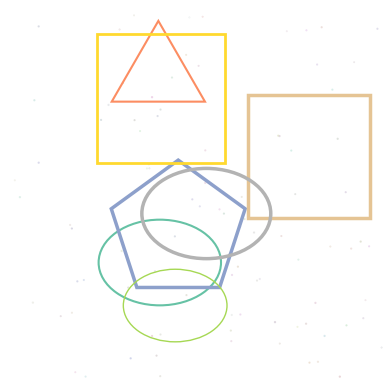[{"shape": "oval", "thickness": 1.5, "radius": 0.79, "center": [0.415, 0.318]}, {"shape": "triangle", "thickness": 1.5, "radius": 0.7, "center": [0.411, 0.806]}, {"shape": "pentagon", "thickness": 2.5, "radius": 0.91, "center": [0.463, 0.401]}, {"shape": "oval", "thickness": 1, "radius": 0.67, "center": [0.455, 0.206]}, {"shape": "square", "thickness": 2, "radius": 0.84, "center": [0.418, 0.744]}, {"shape": "square", "thickness": 2.5, "radius": 0.8, "center": [0.802, 0.593]}, {"shape": "oval", "thickness": 2.5, "radius": 0.84, "center": [0.536, 0.445]}]